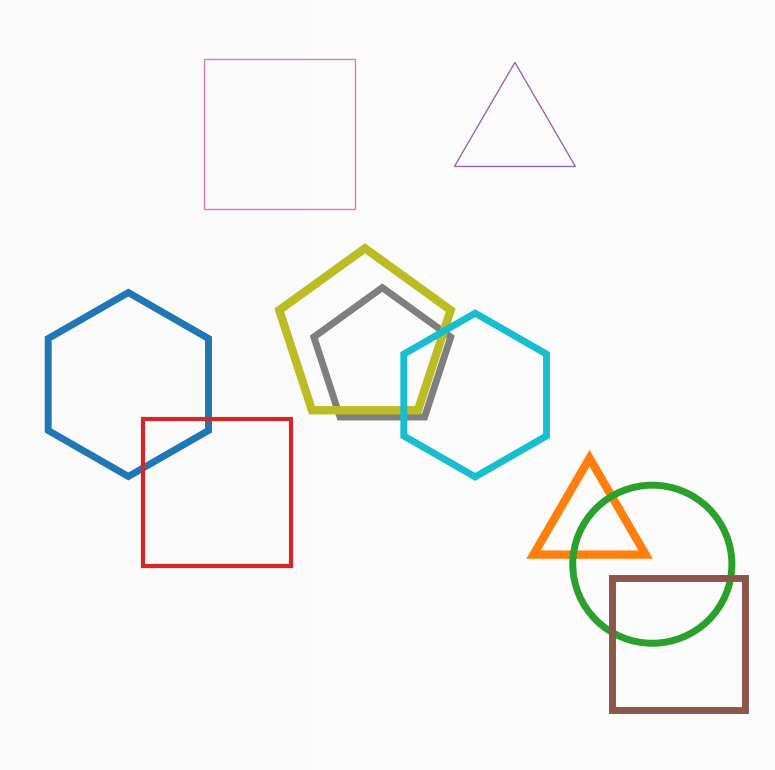[{"shape": "hexagon", "thickness": 2.5, "radius": 0.6, "center": [0.166, 0.501]}, {"shape": "triangle", "thickness": 3, "radius": 0.42, "center": [0.761, 0.321]}, {"shape": "circle", "thickness": 2.5, "radius": 0.51, "center": [0.842, 0.267]}, {"shape": "square", "thickness": 1.5, "radius": 0.48, "center": [0.28, 0.361]}, {"shape": "triangle", "thickness": 0.5, "radius": 0.45, "center": [0.664, 0.829]}, {"shape": "square", "thickness": 2.5, "radius": 0.43, "center": [0.876, 0.163]}, {"shape": "square", "thickness": 0.5, "radius": 0.49, "center": [0.361, 0.826]}, {"shape": "pentagon", "thickness": 2.5, "radius": 0.46, "center": [0.493, 0.534]}, {"shape": "pentagon", "thickness": 3, "radius": 0.58, "center": [0.471, 0.561]}, {"shape": "hexagon", "thickness": 2.5, "radius": 0.53, "center": [0.613, 0.487]}]